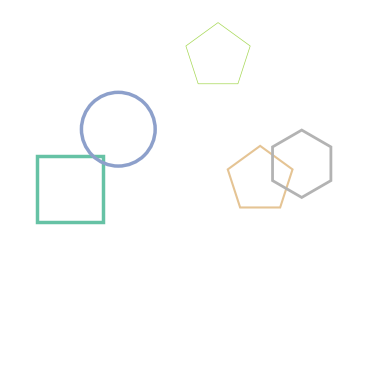[{"shape": "square", "thickness": 2.5, "radius": 0.43, "center": [0.182, 0.509]}, {"shape": "circle", "thickness": 2.5, "radius": 0.48, "center": [0.307, 0.664]}, {"shape": "pentagon", "thickness": 0.5, "radius": 0.44, "center": [0.566, 0.853]}, {"shape": "pentagon", "thickness": 1.5, "radius": 0.44, "center": [0.676, 0.533]}, {"shape": "hexagon", "thickness": 2, "radius": 0.44, "center": [0.784, 0.575]}]